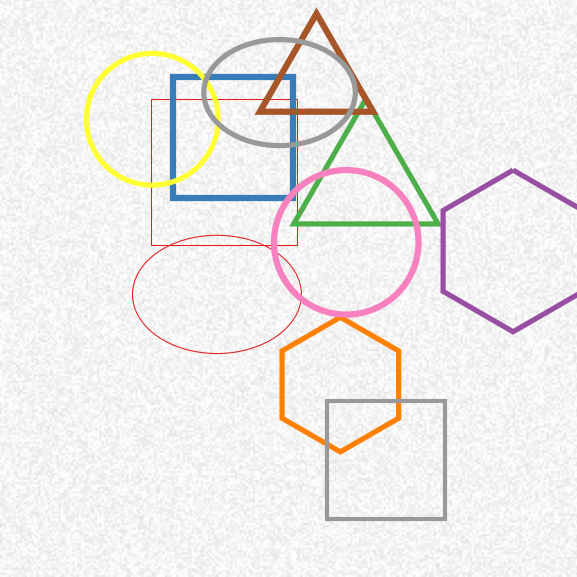[{"shape": "oval", "thickness": 0.5, "radius": 0.73, "center": [0.376, 0.489]}, {"shape": "square", "thickness": 0.5, "radius": 0.63, "center": [0.388, 0.701]}, {"shape": "square", "thickness": 3, "radius": 0.52, "center": [0.404, 0.761]}, {"shape": "triangle", "thickness": 2.5, "radius": 0.72, "center": [0.634, 0.684]}, {"shape": "hexagon", "thickness": 2.5, "radius": 0.7, "center": [0.888, 0.565]}, {"shape": "hexagon", "thickness": 2.5, "radius": 0.58, "center": [0.589, 0.333]}, {"shape": "circle", "thickness": 2.5, "radius": 0.57, "center": [0.264, 0.793]}, {"shape": "triangle", "thickness": 3, "radius": 0.57, "center": [0.548, 0.862]}, {"shape": "circle", "thickness": 3, "radius": 0.63, "center": [0.6, 0.58]}, {"shape": "oval", "thickness": 2.5, "radius": 0.66, "center": [0.484, 0.839]}, {"shape": "square", "thickness": 2, "radius": 0.51, "center": [0.668, 0.203]}]